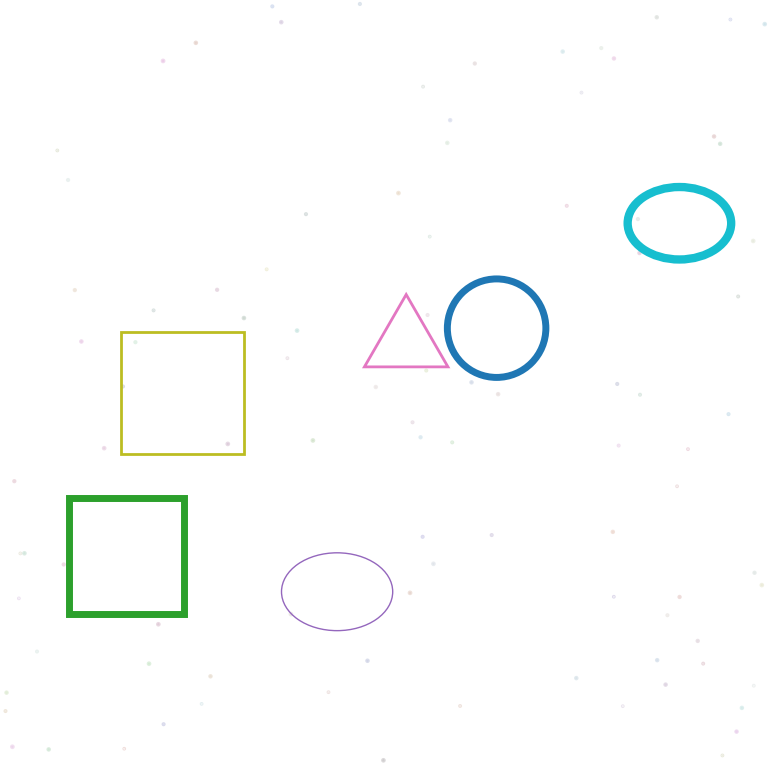[{"shape": "circle", "thickness": 2.5, "radius": 0.32, "center": [0.645, 0.574]}, {"shape": "square", "thickness": 2.5, "radius": 0.37, "center": [0.164, 0.278]}, {"shape": "oval", "thickness": 0.5, "radius": 0.36, "center": [0.438, 0.232]}, {"shape": "triangle", "thickness": 1, "radius": 0.31, "center": [0.528, 0.555]}, {"shape": "square", "thickness": 1, "radius": 0.4, "center": [0.237, 0.49]}, {"shape": "oval", "thickness": 3, "radius": 0.34, "center": [0.882, 0.71]}]